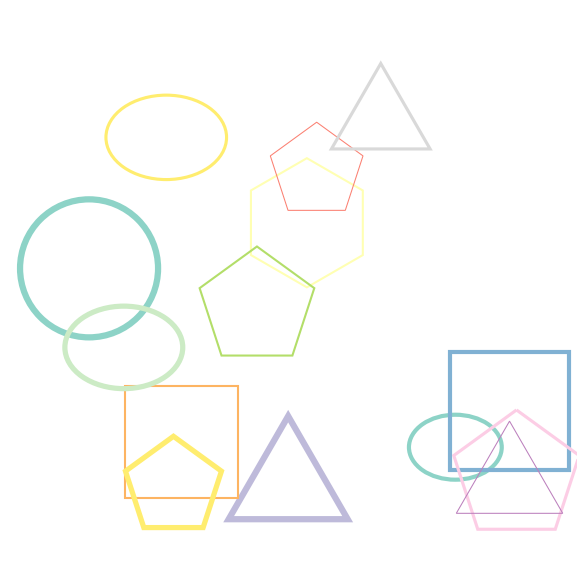[{"shape": "circle", "thickness": 3, "radius": 0.6, "center": [0.154, 0.534]}, {"shape": "oval", "thickness": 2, "radius": 0.4, "center": [0.788, 0.225]}, {"shape": "hexagon", "thickness": 1, "radius": 0.56, "center": [0.531, 0.613]}, {"shape": "triangle", "thickness": 3, "radius": 0.59, "center": [0.499, 0.16]}, {"shape": "pentagon", "thickness": 0.5, "radius": 0.42, "center": [0.548, 0.703]}, {"shape": "square", "thickness": 2, "radius": 0.51, "center": [0.882, 0.288]}, {"shape": "square", "thickness": 1, "radius": 0.49, "center": [0.314, 0.234]}, {"shape": "pentagon", "thickness": 1, "radius": 0.52, "center": [0.445, 0.468]}, {"shape": "pentagon", "thickness": 1.5, "radius": 0.57, "center": [0.894, 0.175]}, {"shape": "triangle", "thickness": 1.5, "radius": 0.49, "center": [0.659, 0.791]}, {"shape": "triangle", "thickness": 0.5, "radius": 0.53, "center": [0.882, 0.163]}, {"shape": "oval", "thickness": 2.5, "radius": 0.51, "center": [0.214, 0.398]}, {"shape": "oval", "thickness": 1.5, "radius": 0.52, "center": [0.288, 0.761]}, {"shape": "pentagon", "thickness": 2.5, "radius": 0.44, "center": [0.3, 0.156]}]